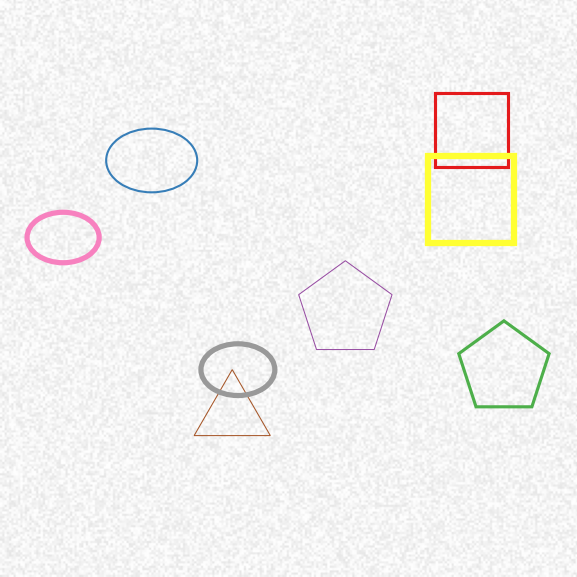[{"shape": "square", "thickness": 1.5, "radius": 0.32, "center": [0.817, 0.774]}, {"shape": "oval", "thickness": 1, "radius": 0.39, "center": [0.263, 0.721]}, {"shape": "pentagon", "thickness": 1.5, "radius": 0.41, "center": [0.873, 0.361]}, {"shape": "pentagon", "thickness": 0.5, "radius": 0.42, "center": [0.598, 0.463]}, {"shape": "square", "thickness": 3, "radius": 0.37, "center": [0.816, 0.653]}, {"shape": "triangle", "thickness": 0.5, "radius": 0.38, "center": [0.402, 0.283]}, {"shape": "oval", "thickness": 2.5, "radius": 0.31, "center": [0.109, 0.588]}, {"shape": "oval", "thickness": 2.5, "radius": 0.32, "center": [0.412, 0.359]}]